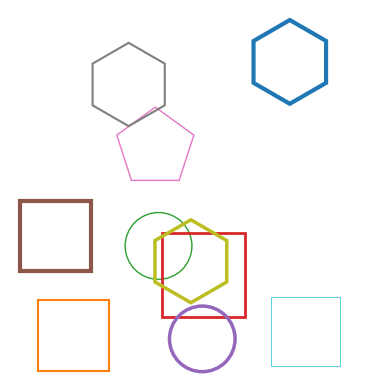[{"shape": "hexagon", "thickness": 3, "radius": 0.54, "center": [0.753, 0.839]}, {"shape": "square", "thickness": 1.5, "radius": 0.46, "center": [0.191, 0.128]}, {"shape": "circle", "thickness": 1, "radius": 0.43, "center": [0.412, 0.361]}, {"shape": "square", "thickness": 2, "radius": 0.54, "center": [0.529, 0.286]}, {"shape": "circle", "thickness": 2.5, "radius": 0.43, "center": [0.525, 0.12]}, {"shape": "square", "thickness": 3, "radius": 0.46, "center": [0.144, 0.388]}, {"shape": "pentagon", "thickness": 1, "radius": 0.53, "center": [0.403, 0.617]}, {"shape": "hexagon", "thickness": 1.5, "radius": 0.54, "center": [0.334, 0.781]}, {"shape": "hexagon", "thickness": 2.5, "radius": 0.54, "center": [0.496, 0.321]}, {"shape": "square", "thickness": 0.5, "radius": 0.45, "center": [0.794, 0.139]}]